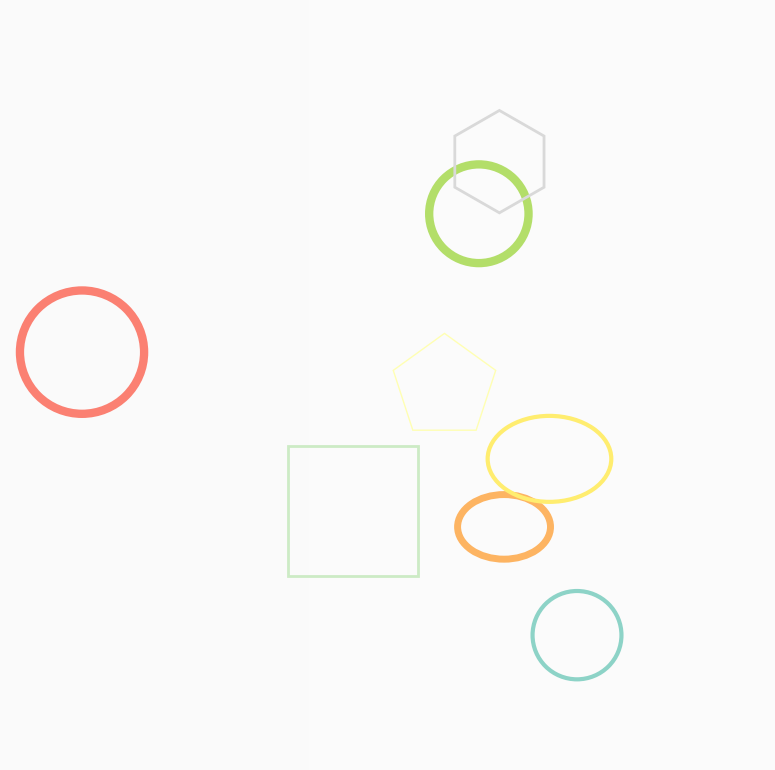[{"shape": "circle", "thickness": 1.5, "radius": 0.29, "center": [0.745, 0.175]}, {"shape": "pentagon", "thickness": 0.5, "radius": 0.35, "center": [0.574, 0.498]}, {"shape": "circle", "thickness": 3, "radius": 0.4, "center": [0.106, 0.543]}, {"shape": "oval", "thickness": 2.5, "radius": 0.3, "center": [0.65, 0.316]}, {"shape": "circle", "thickness": 3, "radius": 0.32, "center": [0.618, 0.722]}, {"shape": "hexagon", "thickness": 1, "radius": 0.33, "center": [0.644, 0.79]}, {"shape": "square", "thickness": 1, "radius": 0.42, "center": [0.455, 0.337]}, {"shape": "oval", "thickness": 1.5, "radius": 0.4, "center": [0.709, 0.404]}]